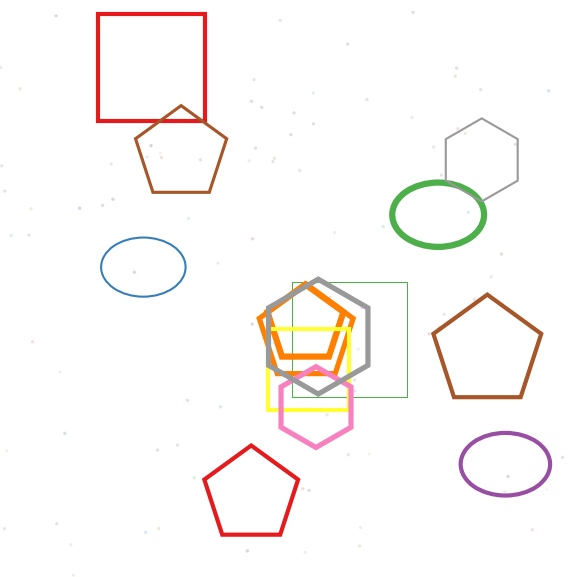[{"shape": "square", "thickness": 2, "radius": 0.46, "center": [0.262, 0.883]}, {"shape": "pentagon", "thickness": 2, "radius": 0.43, "center": [0.435, 0.142]}, {"shape": "oval", "thickness": 1, "radius": 0.37, "center": [0.248, 0.537]}, {"shape": "square", "thickness": 0.5, "radius": 0.5, "center": [0.605, 0.411]}, {"shape": "oval", "thickness": 3, "radius": 0.4, "center": [0.759, 0.627]}, {"shape": "oval", "thickness": 2, "radius": 0.39, "center": [0.875, 0.195]}, {"shape": "pentagon", "thickness": 2.5, "radius": 0.43, "center": [0.53, 0.421]}, {"shape": "pentagon", "thickness": 3, "radius": 0.35, "center": [0.529, 0.438]}, {"shape": "square", "thickness": 2, "radius": 0.35, "center": [0.534, 0.36]}, {"shape": "pentagon", "thickness": 2, "radius": 0.49, "center": [0.844, 0.391]}, {"shape": "pentagon", "thickness": 1.5, "radius": 0.41, "center": [0.314, 0.733]}, {"shape": "hexagon", "thickness": 2.5, "radius": 0.35, "center": [0.547, 0.294]}, {"shape": "hexagon", "thickness": 1, "radius": 0.36, "center": [0.834, 0.722]}, {"shape": "hexagon", "thickness": 2.5, "radius": 0.5, "center": [0.551, 0.416]}]